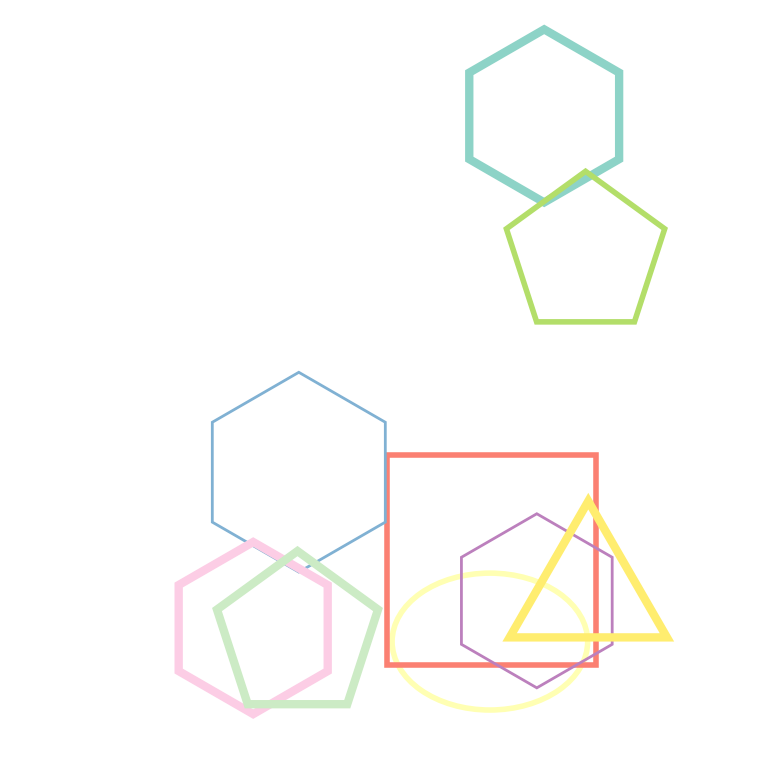[{"shape": "hexagon", "thickness": 3, "radius": 0.56, "center": [0.707, 0.849]}, {"shape": "oval", "thickness": 2, "radius": 0.63, "center": [0.636, 0.167]}, {"shape": "square", "thickness": 2, "radius": 0.68, "center": [0.639, 0.273]}, {"shape": "hexagon", "thickness": 1, "radius": 0.65, "center": [0.388, 0.387]}, {"shape": "pentagon", "thickness": 2, "radius": 0.54, "center": [0.76, 0.669]}, {"shape": "hexagon", "thickness": 3, "radius": 0.56, "center": [0.329, 0.184]}, {"shape": "hexagon", "thickness": 1, "radius": 0.57, "center": [0.697, 0.22]}, {"shape": "pentagon", "thickness": 3, "radius": 0.55, "center": [0.386, 0.174]}, {"shape": "triangle", "thickness": 3, "radius": 0.59, "center": [0.764, 0.231]}]